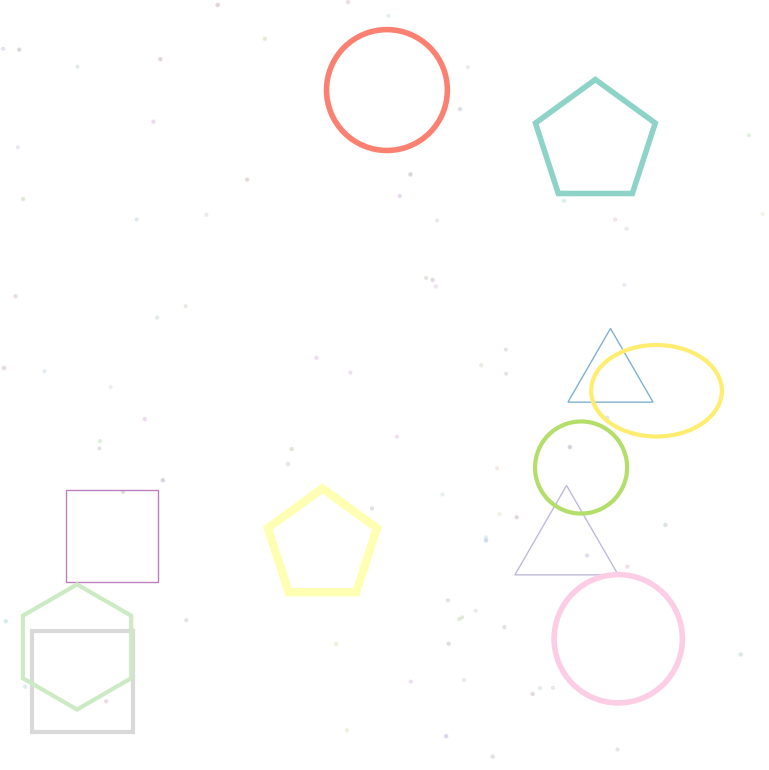[{"shape": "pentagon", "thickness": 2, "radius": 0.41, "center": [0.773, 0.815]}, {"shape": "pentagon", "thickness": 3, "radius": 0.37, "center": [0.419, 0.291]}, {"shape": "triangle", "thickness": 0.5, "radius": 0.39, "center": [0.736, 0.292]}, {"shape": "circle", "thickness": 2, "radius": 0.39, "center": [0.503, 0.883]}, {"shape": "triangle", "thickness": 0.5, "radius": 0.32, "center": [0.793, 0.51]}, {"shape": "circle", "thickness": 1.5, "radius": 0.3, "center": [0.755, 0.393]}, {"shape": "circle", "thickness": 2, "radius": 0.42, "center": [0.803, 0.17]}, {"shape": "square", "thickness": 1.5, "radius": 0.33, "center": [0.107, 0.115]}, {"shape": "square", "thickness": 0.5, "radius": 0.3, "center": [0.146, 0.304]}, {"shape": "hexagon", "thickness": 1.5, "radius": 0.41, "center": [0.1, 0.16]}, {"shape": "oval", "thickness": 1.5, "radius": 0.42, "center": [0.853, 0.493]}]